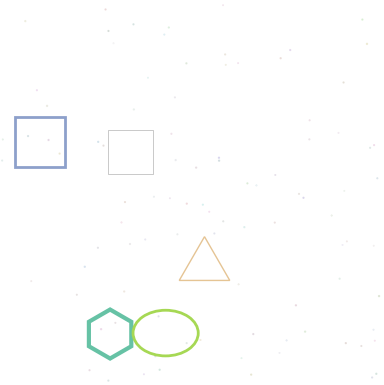[{"shape": "hexagon", "thickness": 3, "radius": 0.32, "center": [0.286, 0.132]}, {"shape": "square", "thickness": 2, "radius": 0.32, "center": [0.104, 0.632]}, {"shape": "oval", "thickness": 2, "radius": 0.42, "center": [0.43, 0.135]}, {"shape": "triangle", "thickness": 1, "radius": 0.38, "center": [0.531, 0.309]}, {"shape": "square", "thickness": 0.5, "radius": 0.29, "center": [0.338, 0.605]}]